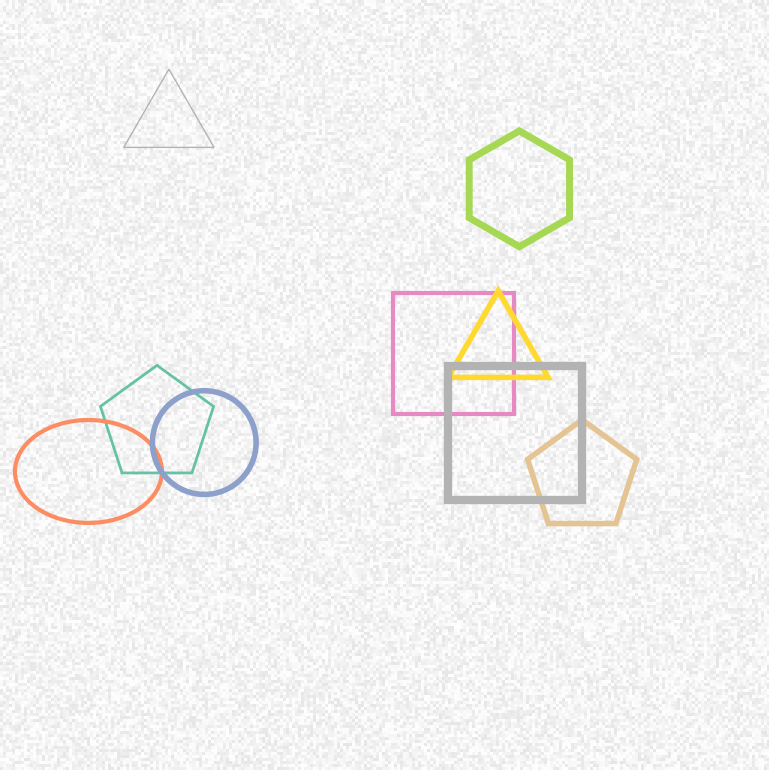[{"shape": "pentagon", "thickness": 1, "radius": 0.39, "center": [0.204, 0.448]}, {"shape": "oval", "thickness": 1.5, "radius": 0.48, "center": [0.115, 0.388]}, {"shape": "circle", "thickness": 2, "radius": 0.34, "center": [0.265, 0.425]}, {"shape": "square", "thickness": 1.5, "radius": 0.39, "center": [0.589, 0.541]}, {"shape": "hexagon", "thickness": 2.5, "radius": 0.38, "center": [0.674, 0.755]}, {"shape": "triangle", "thickness": 2, "radius": 0.37, "center": [0.647, 0.547]}, {"shape": "pentagon", "thickness": 2, "radius": 0.37, "center": [0.756, 0.38]}, {"shape": "triangle", "thickness": 0.5, "radius": 0.34, "center": [0.219, 0.842]}, {"shape": "square", "thickness": 3, "radius": 0.43, "center": [0.669, 0.438]}]